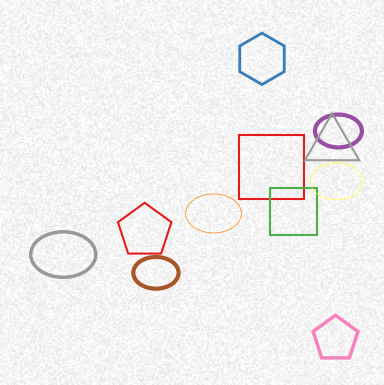[{"shape": "square", "thickness": 1.5, "radius": 0.42, "center": [0.706, 0.567]}, {"shape": "pentagon", "thickness": 1.5, "radius": 0.36, "center": [0.376, 0.4]}, {"shape": "hexagon", "thickness": 2, "radius": 0.33, "center": [0.681, 0.847]}, {"shape": "square", "thickness": 1.5, "radius": 0.3, "center": [0.762, 0.451]}, {"shape": "oval", "thickness": 3, "radius": 0.3, "center": [0.879, 0.66]}, {"shape": "oval", "thickness": 0.5, "radius": 0.36, "center": [0.555, 0.446]}, {"shape": "oval", "thickness": 0.5, "radius": 0.34, "center": [0.874, 0.529]}, {"shape": "oval", "thickness": 3, "radius": 0.29, "center": [0.405, 0.291]}, {"shape": "pentagon", "thickness": 2.5, "radius": 0.31, "center": [0.872, 0.12]}, {"shape": "oval", "thickness": 2.5, "radius": 0.42, "center": [0.164, 0.339]}, {"shape": "triangle", "thickness": 1.5, "radius": 0.41, "center": [0.863, 0.624]}]